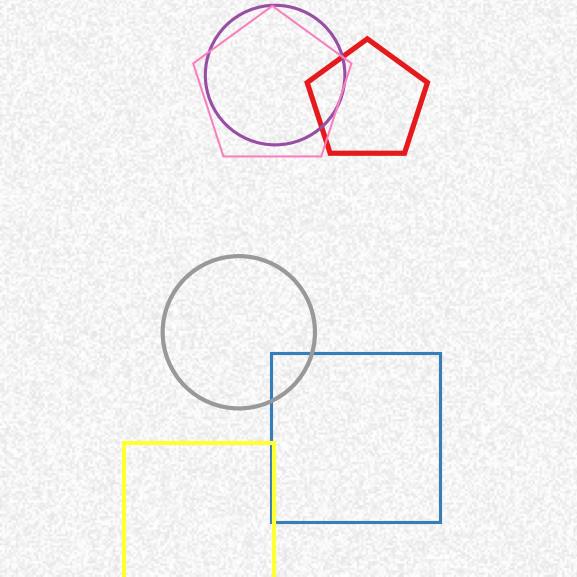[{"shape": "pentagon", "thickness": 2.5, "radius": 0.55, "center": [0.636, 0.822]}, {"shape": "square", "thickness": 1.5, "radius": 0.73, "center": [0.616, 0.242]}, {"shape": "circle", "thickness": 1.5, "radius": 0.6, "center": [0.476, 0.869]}, {"shape": "square", "thickness": 2, "radius": 0.65, "center": [0.345, 0.102]}, {"shape": "pentagon", "thickness": 1, "radius": 0.72, "center": [0.472, 0.845]}, {"shape": "circle", "thickness": 2, "radius": 0.66, "center": [0.414, 0.424]}]